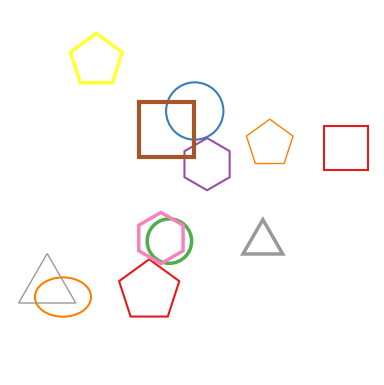[{"shape": "square", "thickness": 1.5, "radius": 0.29, "center": [0.899, 0.616]}, {"shape": "pentagon", "thickness": 1.5, "radius": 0.41, "center": [0.388, 0.244]}, {"shape": "circle", "thickness": 1.5, "radius": 0.37, "center": [0.506, 0.712]}, {"shape": "circle", "thickness": 2.5, "radius": 0.29, "center": [0.44, 0.374]}, {"shape": "hexagon", "thickness": 1.5, "radius": 0.34, "center": [0.538, 0.574]}, {"shape": "oval", "thickness": 1.5, "radius": 0.36, "center": [0.164, 0.228]}, {"shape": "pentagon", "thickness": 1, "radius": 0.32, "center": [0.701, 0.627]}, {"shape": "pentagon", "thickness": 2.5, "radius": 0.35, "center": [0.25, 0.843]}, {"shape": "square", "thickness": 3, "radius": 0.36, "center": [0.433, 0.663]}, {"shape": "hexagon", "thickness": 2.5, "radius": 0.33, "center": [0.418, 0.382]}, {"shape": "triangle", "thickness": 2.5, "radius": 0.3, "center": [0.683, 0.37]}, {"shape": "triangle", "thickness": 1, "radius": 0.43, "center": [0.123, 0.256]}]